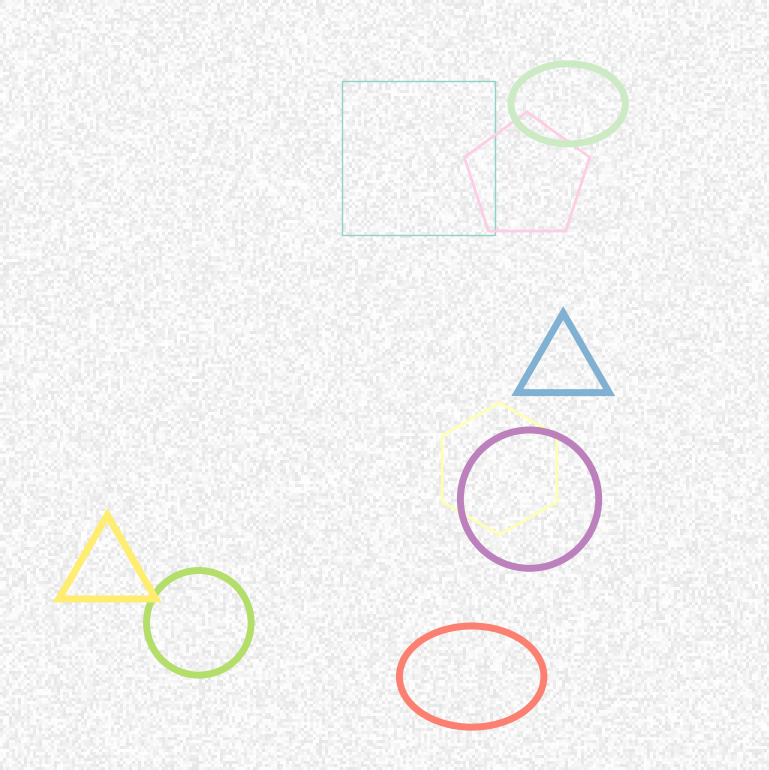[{"shape": "square", "thickness": 0.5, "radius": 0.5, "center": [0.544, 0.795]}, {"shape": "hexagon", "thickness": 1, "radius": 0.43, "center": [0.649, 0.391]}, {"shape": "oval", "thickness": 2.5, "radius": 0.47, "center": [0.613, 0.121]}, {"shape": "triangle", "thickness": 2.5, "radius": 0.34, "center": [0.731, 0.525]}, {"shape": "circle", "thickness": 2.5, "radius": 0.34, "center": [0.258, 0.191]}, {"shape": "pentagon", "thickness": 1, "radius": 0.43, "center": [0.685, 0.769]}, {"shape": "circle", "thickness": 2.5, "radius": 0.45, "center": [0.688, 0.352]}, {"shape": "oval", "thickness": 2.5, "radius": 0.37, "center": [0.738, 0.865]}, {"shape": "triangle", "thickness": 2.5, "radius": 0.36, "center": [0.139, 0.258]}]